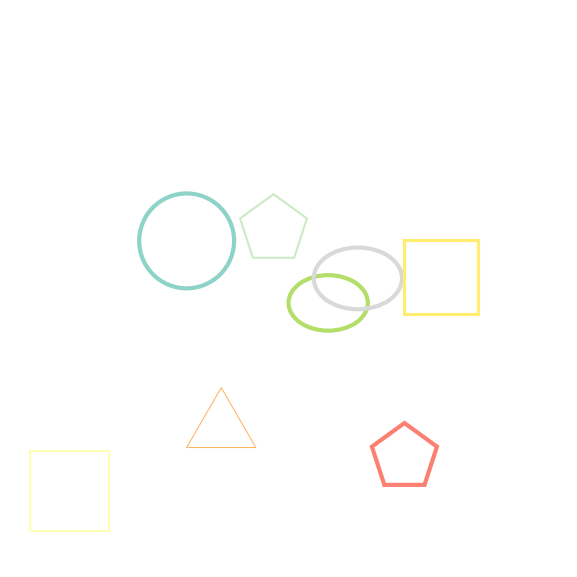[{"shape": "circle", "thickness": 2, "radius": 0.41, "center": [0.323, 0.582]}, {"shape": "square", "thickness": 1, "radius": 0.35, "center": [0.12, 0.149]}, {"shape": "pentagon", "thickness": 2, "radius": 0.3, "center": [0.7, 0.207]}, {"shape": "triangle", "thickness": 0.5, "radius": 0.35, "center": [0.383, 0.259]}, {"shape": "oval", "thickness": 2, "radius": 0.34, "center": [0.568, 0.475]}, {"shape": "oval", "thickness": 2, "radius": 0.38, "center": [0.62, 0.517]}, {"shape": "pentagon", "thickness": 1, "radius": 0.3, "center": [0.474, 0.602]}, {"shape": "square", "thickness": 1.5, "radius": 0.32, "center": [0.764, 0.519]}]